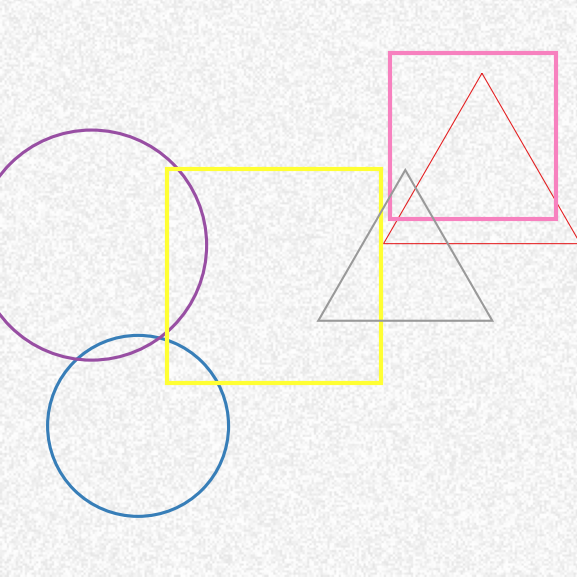[{"shape": "triangle", "thickness": 0.5, "radius": 0.98, "center": [0.835, 0.676]}, {"shape": "circle", "thickness": 1.5, "radius": 0.78, "center": [0.239, 0.262]}, {"shape": "circle", "thickness": 1.5, "radius": 1.0, "center": [0.159, 0.575]}, {"shape": "square", "thickness": 2, "radius": 0.93, "center": [0.474, 0.521]}, {"shape": "square", "thickness": 2, "radius": 0.72, "center": [0.82, 0.763]}, {"shape": "triangle", "thickness": 1, "radius": 0.87, "center": [0.702, 0.531]}]